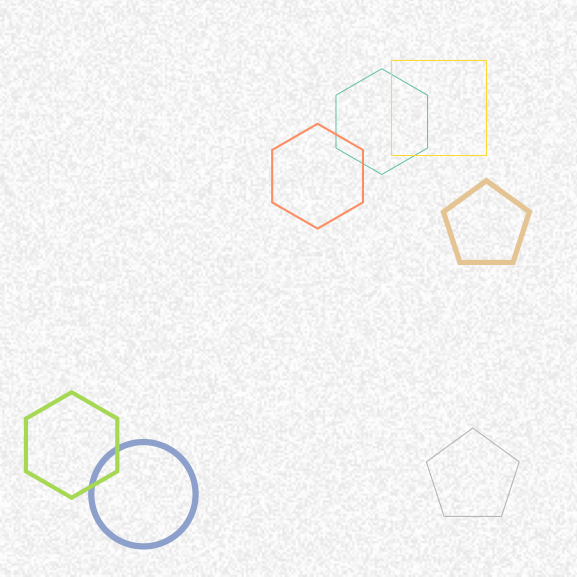[{"shape": "hexagon", "thickness": 0.5, "radius": 0.46, "center": [0.661, 0.789]}, {"shape": "hexagon", "thickness": 1, "radius": 0.45, "center": [0.55, 0.694]}, {"shape": "circle", "thickness": 3, "radius": 0.45, "center": [0.248, 0.143]}, {"shape": "hexagon", "thickness": 2, "radius": 0.46, "center": [0.124, 0.229]}, {"shape": "square", "thickness": 0.5, "radius": 0.41, "center": [0.76, 0.814]}, {"shape": "pentagon", "thickness": 2.5, "radius": 0.39, "center": [0.842, 0.608]}, {"shape": "pentagon", "thickness": 0.5, "radius": 0.42, "center": [0.819, 0.173]}]